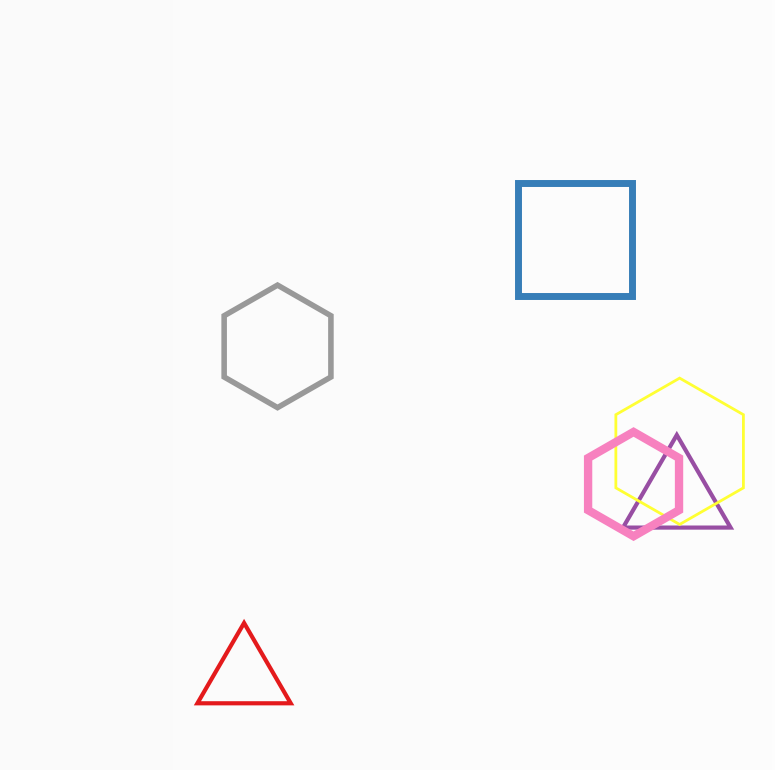[{"shape": "triangle", "thickness": 1.5, "radius": 0.35, "center": [0.315, 0.121]}, {"shape": "square", "thickness": 2.5, "radius": 0.37, "center": [0.742, 0.689]}, {"shape": "triangle", "thickness": 1.5, "radius": 0.4, "center": [0.873, 0.355]}, {"shape": "hexagon", "thickness": 1, "radius": 0.48, "center": [0.877, 0.414]}, {"shape": "hexagon", "thickness": 3, "radius": 0.34, "center": [0.818, 0.371]}, {"shape": "hexagon", "thickness": 2, "radius": 0.4, "center": [0.358, 0.55]}]